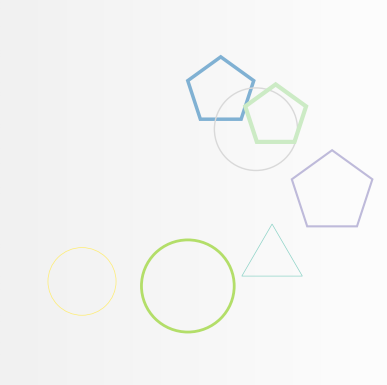[{"shape": "triangle", "thickness": 0.5, "radius": 0.45, "center": [0.702, 0.328]}, {"shape": "pentagon", "thickness": 1.5, "radius": 0.55, "center": [0.857, 0.501]}, {"shape": "pentagon", "thickness": 2.5, "radius": 0.45, "center": [0.57, 0.763]}, {"shape": "circle", "thickness": 2, "radius": 0.6, "center": [0.485, 0.257]}, {"shape": "circle", "thickness": 1, "radius": 0.54, "center": [0.66, 0.664]}, {"shape": "pentagon", "thickness": 3, "radius": 0.41, "center": [0.711, 0.698]}, {"shape": "circle", "thickness": 0.5, "radius": 0.44, "center": [0.212, 0.269]}]